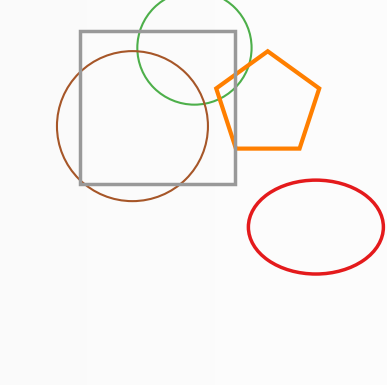[{"shape": "oval", "thickness": 2.5, "radius": 0.87, "center": [0.815, 0.41]}, {"shape": "circle", "thickness": 1.5, "radius": 0.74, "center": [0.502, 0.876]}, {"shape": "pentagon", "thickness": 3, "radius": 0.7, "center": [0.691, 0.727]}, {"shape": "circle", "thickness": 1.5, "radius": 0.97, "center": [0.342, 0.672]}, {"shape": "square", "thickness": 2.5, "radius": 0.99, "center": [0.406, 0.721]}]